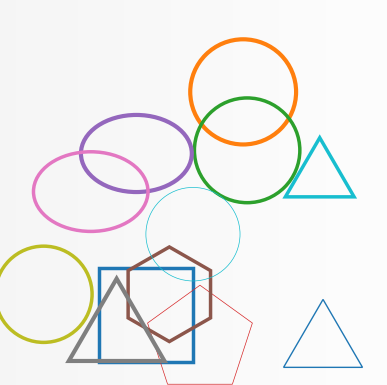[{"shape": "square", "thickness": 2.5, "radius": 0.61, "center": [0.377, 0.182]}, {"shape": "triangle", "thickness": 1, "radius": 0.59, "center": [0.834, 0.105]}, {"shape": "circle", "thickness": 3, "radius": 0.68, "center": [0.628, 0.761]}, {"shape": "circle", "thickness": 2.5, "radius": 0.68, "center": [0.638, 0.61]}, {"shape": "pentagon", "thickness": 0.5, "radius": 0.71, "center": [0.516, 0.117]}, {"shape": "oval", "thickness": 3, "radius": 0.72, "center": [0.352, 0.601]}, {"shape": "hexagon", "thickness": 2.5, "radius": 0.61, "center": [0.437, 0.236]}, {"shape": "oval", "thickness": 2.5, "radius": 0.74, "center": [0.234, 0.502]}, {"shape": "triangle", "thickness": 3, "radius": 0.71, "center": [0.301, 0.134]}, {"shape": "circle", "thickness": 2.5, "radius": 0.62, "center": [0.113, 0.236]}, {"shape": "circle", "thickness": 0.5, "radius": 0.61, "center": [0.498, 0.392]}, {"shape": "triangle", "thickness": 2.5, "radius": 0.51, "center": [0.825, 0.54]}]